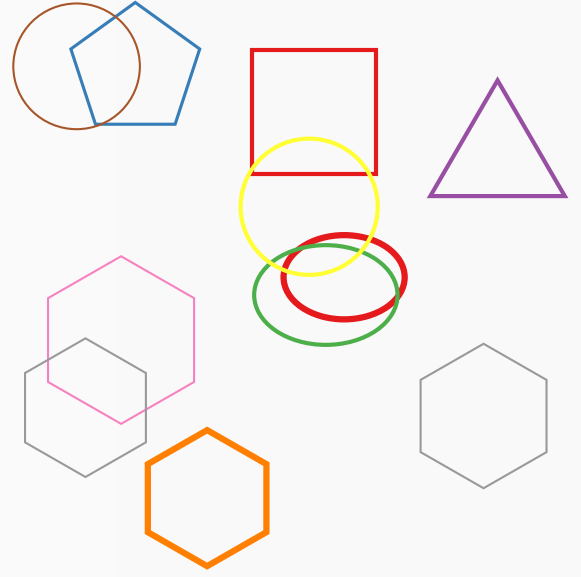[{"shape": "oval", "thickness": 3, "radius": 0.52, "center": [0.592, 0.519]}, {"shape": "square", "thickness": 2, "radius": 0.53, "center": [0.54, 0.805]}, {"shape": "pentagon", "thickness": 1.5, "radius": 0.58, "center": [0.233, 0.878]}, {"shape": "oval", "thickness": 2, "radius": 0.62, "center": [0.561, 0.488]}, {"shape": "triangle", "thickness": 2, "radius": 0.67, "center": [0.856, 0.726]}, {"shape": "hexagon", "thickness": 3, "radius": 0.59, "center": [0.356, 0.137]}, {"shape": "circle", "thickness": 2, "radius": 0.59, "center": [0.532, 0.641]}, {"shape": "circle", "thickness": 1, "radius": 0.54, "center": [0.132, 0.884]}, {"shape": "hexagon", "thickness": 1, "radius": 0.73, "center": [0.208, 0.41]}, {"shape": "hexagon", "thickness": 1, "radius": 0.63, "center": [0.832, 0.279]}, {"shape": "hexagon", "thickness": 1, "radius": 0.6, "center": [0.147, 0.293]}]